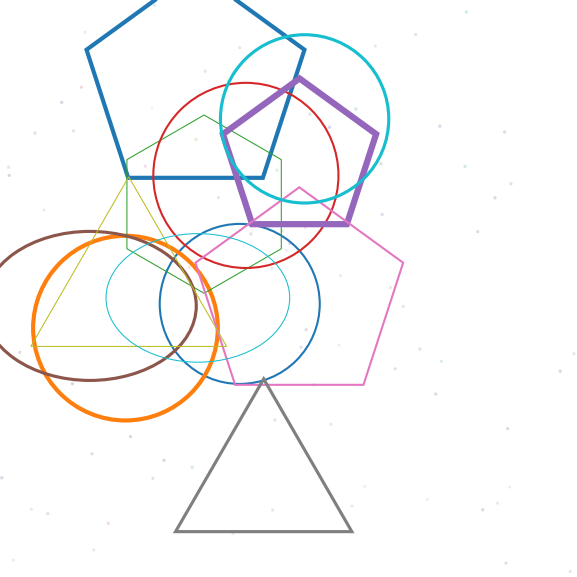[{"shape": "circle", "thickness": 1, "radius": 0.69, "center": [0.415, 0.473]}, {"shape": "pentagon", "thickness": 2, "radius": 0.99, "center": [0.339, 0.852]}, {"shape": "circle", "thickness": 2, "radius": 0.8, "center": [0.217, 0.431]}, {"shape": "hexagon", "thickness": 0.5, "radius": 0.77, "center": [0.353, 0.646]}, {"shape": "circle", "thickness": 1, "radius": 0.8, "center": [0.426, 0.695]}, {"shape": "pentagon", "thickness": 3, "radius": 0.7, "center": [0.519, 0.724]}, {"shape": "oval", "thickness": 1.5, "radius": 0.92, "center": [0.156, 0.469]}, {"shape": "pentagon", "thickness": 1, "radius": 0.95, "center": [0.518, 0.486]}, {"shape": "triangle", "thickness": 1.5, "radius": 0.88, "center": [0.457, 0.167]}, {"shape": "triangle", "thickness": 0.5, "radius": 0.98, "center": [0.223, 0.497]}, {"shape": "circle", "thickness": 1.5, "radius": 0.73, "center": [0.527, 0.793]}, {"shape": "oval", "thickness": 0.5, "radius": 0.8, "center": [0.343, 0.483]}]